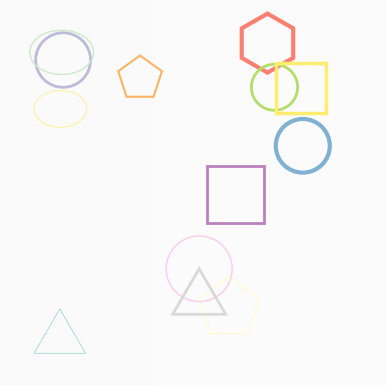[{"shape": "triangle", "thickness": 0.5, "radius": 0.38, "center": [0.154, 0.121]}, {"shape": "pentagon", "thickness": 0.5, "radius": 0.41, "center": [0.591, 0.2]}, {"shape": "circle", "thickness": 2, "radius": 0.35, "center": [0.163, 0.844]}, {"shape": "hexagon", "thickness": 3, "radius": 0.38, "center": [0.69, 0.888]}, {"shape": "circle", "thickness": 3, "radius": 0.35, "center": [0.781, 0.621]}, {"shape": "pentagon", "thickness": 1.5, "radius": 0.3, "center": [0.361, 0.797]}, {"shape": "circle", "thickness": 2, "radius": 0.3, "center": [0.708, 0.773]}, {"shape": "circle", "thickness": 1, "radius": 0.43, "center": [0.514, 0.302]}, {"shape": "triangle", "thickness": 2, "radius": 0.39, "center": [0.514, 0.223]}, {"shape": "square", "thickness": 2, "radius": 0.37, "center": [0.608, 0.495]}, {"shape": "oval", "thickness": 1, "radius": 0.41, "center": [0.159, 0.864]}, {"shape": "oval", "thickness": 0.5, "radius": 0.34, "center": [0.156, 0.717]}, {"shape": "square", "thickness": 2.5, "radius": 0.32, "center": [0.778, 0.771]}]